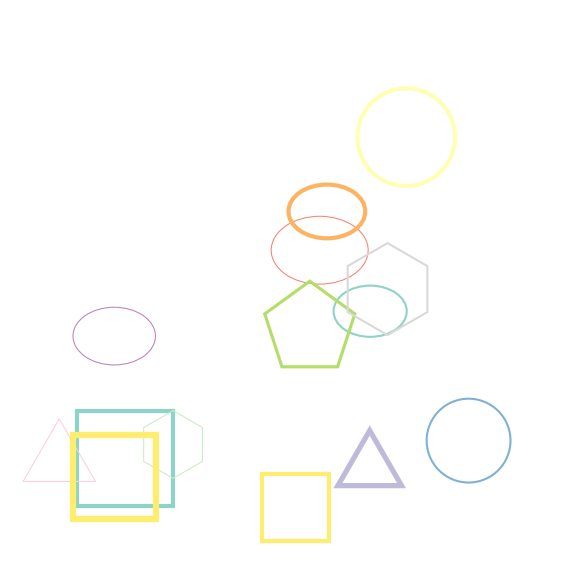[{"shape": "square", "thickness": 2, "radius": 0.41, "center": [0.217, 0.205]}, {"shape": "oval", "thickness": 1, "radius": 0.32, "center": [0.641, 0.46]}, {"shape": "circle", "thickness": 2, "radius": 0.42, "center": [0.703, 0.762]}, {"shape": "triangle", "thickness": 2.5, "radius": 0.32, "center": [0.64, 0.19]}, {"shape": "oval", "thickness": 0.5, "radius": 0.42, "center": [0.554, 0.566]}, {"shape": "circle", "thickness": 1, "radius": 0.36, "center": [0.811, 0.236]}, {"shape": "oval", "thickness": 2, "radius": 0.33, "center": [0.566, 0.633]}, {"shape": "pentagon", "thickness": 1.5, "radius": 0.41, "center": [0.536, 0.43]}, {"shape": "triangle", "thickness": 0.5, "radius": 0.36, "center": [0.103, 0.202]}, {"shape": "hexagon", "thickness": 1, "radius": 0.4, "center": [0.671, 0.499]}, {"shape": "oval", "thickness": 0.5, "radius": 0.36, "center": [0.198, 0.417]}, {"shape": "hexagon", "thickness": 0.5, "radius": 0.29, "center": [0.3, 0.23]}, {"shape": "square", "thickness": 2, "radius": 0.29, "center": [0.512, 0.121]}, {"shape": "square", "thickness": 3, "radius": 0.36, "center": [0.198, 0.173]}]